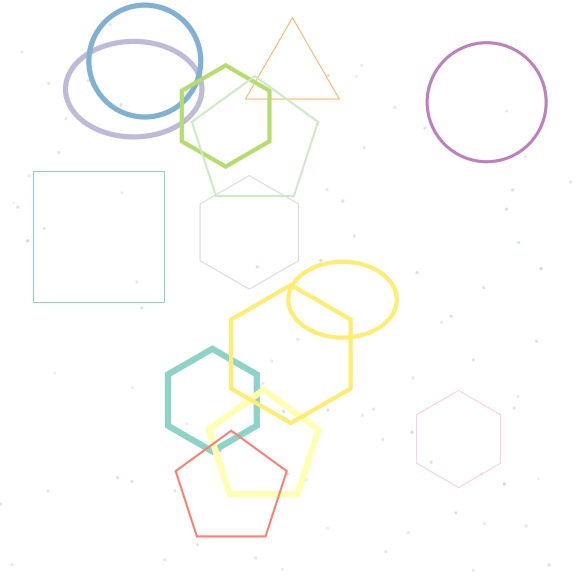[{"shape": "hexagon", "thickness": 3, "radius": 0.44, "center": [0.368, 0.306]}, {"shape": "square", "thickness": 0.5, "radius": 0.57, "center": [0.171, 0.59]}, {"shape": "pentagon", "thickness": 3, "radius": 0.5, "center": [0.456, 0.224]}, {"shape": "oval", "thickness": 2.5, "radius": 0.59, "center": [0.232, 0.845]}, {"shape": "pentagon", "thickness": 1, "radius": 0.51, "center": [0.4, 0.152]}, {"shape": "circle", "thickness": 2.5, "radius": 0.48, "center": [0.251, 0.893]}, {"shape": "triangle", "thickness": 0.5, "radius": 0.47, "center": [0.506, 0.875]}, {"shape": "hexagon", "thickness": 2, "radius": 0.44, "center": [0.391, 0.798]}, {"shape": "hexagon", "thickness": 0.5, "radius": 0.42, "center": [0.794, 0.239]}, {"shape": "hexagon", "thickness": 0.5, "radius": 0.49, "center": [0.432, 0.597]}, {"shape": "circle", "thickness": 1.5, "radius": 0.52, "center": [0.843, 0.822]}, {"shape": "pentagon", "thickness": 1, "radius": 0.57, "center": [0.441, 0.753]}, {"shape": "hexagon", "thickness": 2, "radius": 0.6, "center": [0.504, 0.386]}, {"shape": "oval", "thickness": 2, "radius": 0.47, "center": [0.593, 0.48]}]